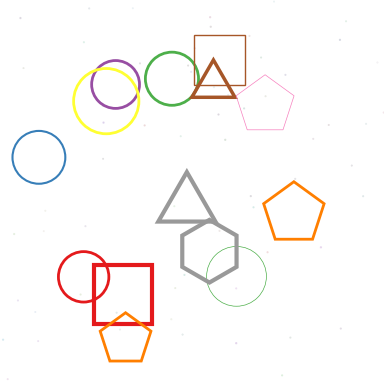[{"shape": "square", "thickness": 3, "radius": 0.38, "center": [0.319, 0.235]}, {"shape": "circle", "thickness": 2, "radius": 0.33, "center": [0.217, 0.281]}, {"shape": "circle", "thickness": 1.5, "radius": 0.34, "center": [0.101, 0.591]}, {"shape": "circle", "thickness": 2, "radius": 0.35, "center": [0.447, 0.796]}, {"shape": "circle", "thickness": 0.5, "radius": 0.39, "center": [0.614, 0.282]}, {"shape": "circle", "thickness": 2, "radius": 0.31, "center": [0.3, 0.781]}, {"shape": "pentagon", "thickness": 2, "radius": 0.41, "center": [0.763, 0.445]}, {"shape": "pentagon", "thickness": 2, "radius": 0.35, "center": [0.326, 0.118]}, {"shape": "circle", "thickness": 2, "radius": 0.42, "center": [0.276, 0.737]}, {"shape": "square", "thickness": 1, "radius": 0.33, "center": [0.571, 0.844]}, {"shape": "triangle", "thickness": 2.5, "radius": 0.32, "center": [0.554, 0.78]}, {"shape": "pentagon", "thickness": 0.5, "radius": 0.4, "center": [0.689, 0.727]}, {"shape": "hexagon", "thickness": 3, "radius": 0.41, "center": [0.544, 0.347]}, {"shape": "triangle", "thickness": 3, "radius": 0.43, "center": [0.485, 0.467]}]